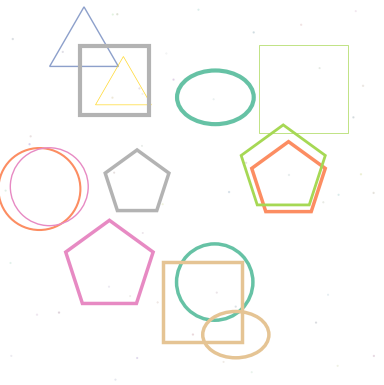[{"shape": "circle", "thickness": 2.5, "radius": 0.5, "center": [0.558, 0.267]}, {"shape": "oval", "thickness": 3, "radius": 0.5, "center": [0.559, 0.747]}, {"shape": "circle", "thickness": 1.5, "radius": 0.53, "center": [0.102, 0.509]}, {"shape": "pentagon", "thickness": 2.5, "radius": 0.5, "center": [0.749, 0.532]}, {"shape": "triangle", "thickness": 1, "radius": 0.52, "center": [0.218, 0.879]}, {"shape": "pentagon", "thickness": 2.5, "radius": 0.6, "center": [0.284, 0.308]}, {"shape": "circle", "thickness": 1, "radius": 0.51, "center": [0.128, 0.515]}, {"shape": "square", "thickness": 0.5, "radius": 0.58, "center": [0.788, 0.769]}, {"shape": "pentagon", "thickness": 2, "radius": 0.57, "center": [0.736, 0.561]}, {"shape": "triangle", "thickness": 0.5, "radius": 0.42, "center": [0.32, 0.77]}, {"shape": "square", "thickness": 2.5, "radius": 0.52, "center": [0.526, 0.216]}, {"shape": "oval", "thickness": 2.5, "radius": 0.43, "center": [0.613, 0.131]}, {"shape": "square", "thickness": 3, "radius": 0.45, "center": [0.296, 0.79]}, {"shape": "pentagon", "thickness": 2.5, "radius": 0.44, "center": [0.356, 0.523]}]